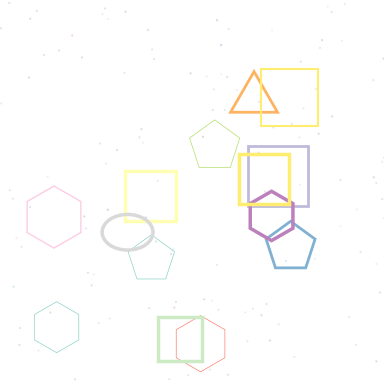[{"shape": "pentagon", "thickness": 0.5, "radius": 0.32, "center": [0.393, 0.327]}, {"shape": "hexagon", "thickness": 0.5, "radius": 0.33, "center": [0.147, 0.15]}, {"shape": "square", "thickness": 2.5, "radius": 0.33, "center": [0.391, 0.491]}, {"shape": "square", "thickness": 2, "radius": 0.39, "center": [0.721, 0.543]}, {"shape": "hexagon", "thickness": 0.5, "radius": 0.36, "center": [0.521, 0.107]}, {"shape": "pentagon", "thickness": 2, "radius": 0.33, "center": [0.755, 0.358]}, {"shape": "triangle", "thickness": 2, "radius": 0.35, "center": [0.66, 0.744]}, {"shape": "pentagon", "thickness": 0.5, "radius": 0.34, "center": [0.558, 0.62]}, {"shape": "hexagon", "thickness": 1, "radius": 0.4, "center": [0.14, 0.436]}, {"shape": "oval", "thickness": 2.5, "radius": 0.33, "center": [0.331, 0.397]}, {"shape": "hexagon", "thickness": 2.5, "radius": 0.32, "center": [0.705, 0.439]}, {"shape": "square", "thickness": 2.5, "radius": 0.29, "center": [0.467, 0.119]}, {"shape": "square", "thickness": 2.5, "radius": 0.32, "center": [0.686, 0.534]}, {"shape": "square", "thickness": 1.5, "radius": 0.37, "center": [0.752, 0.747]}]